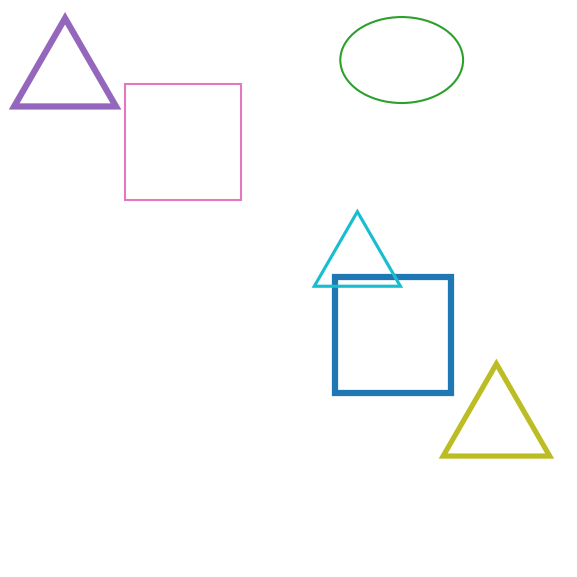[{"shape": "square", "thickness": 3, "radius": 0.5, "center": [0.68, 0.419]}, {"shape": "oval", "thickness": 1, "radius": 0.53, "center": [0.696, 0.895]}, {"shape": "triangle", "thickness": 3, "radius": 0.51, "center": [0.113, 0.866]}, {"shape": "square", "thickness": 1, "radius": 0.5, "center": [0.317, 0.754]}, {"shape": "triangle", "thickness": 2.5, "radius": 0.53, "center": [0.86, 0.263]}, {"shape": "triangle", "thickness": 1.5, "radius": 0.43, "center": [0.619, 0.547]}]